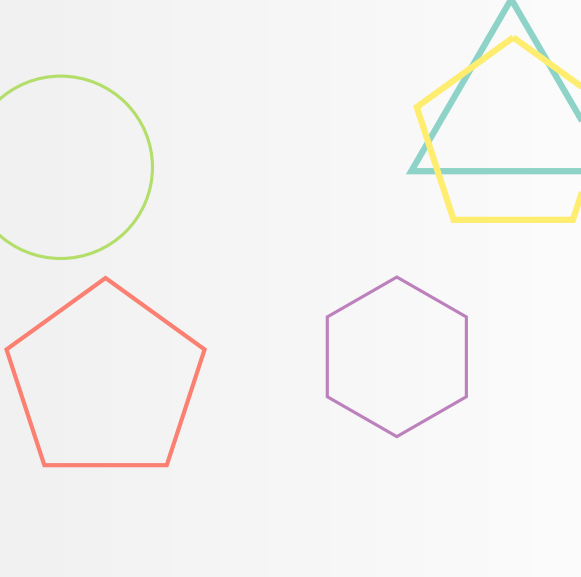[{"shape": "triangle", "thickness": 3, "radius": 0.99, "center": [0.88, 0.802]}, {"shape": "pentagon", "thickness": 2, "radius": 0.9, "center": [0.182, 0.339]}, {"shape": "circle", "thickness": 1.5, "radius": 0.79, "center": [0.104, 0.709]}, {"shape": "hexagon", "thickness": 1.5, "radius": 0.69, "center": [0.683, 0.381]}, {"shape": "pentagon", "thickness": 3, "radius": 0.87, "center": [0.883, 0.76]}]